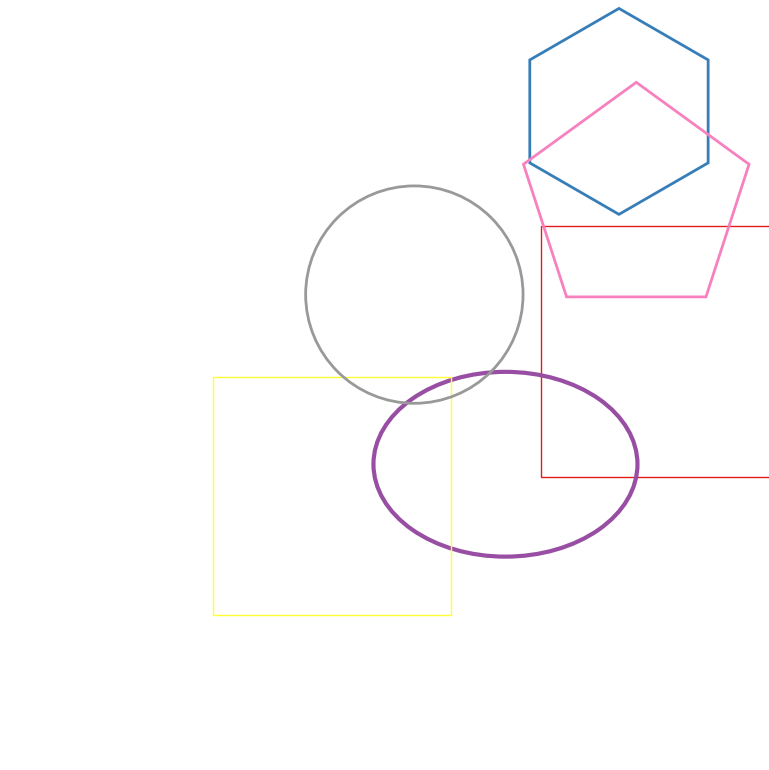[{"shape": "square", "thickness": 0.5, "radius": 0.81, "center": [0.865, 0.543]}, {"shape": "hexagon", "thickness": 1, "radius": 0.67, "center": [0.804, 0.855]}, {"shape": "oval", "thickness": 1.5, "radius": 0.86, "center": [0.656, 0.397]}, {"shape": "square", "thickness": 0.5, "radius": 0.77, "center": [0.431, 0.356]}, {"shape": "pentagon", "thickness": 1, "radius": 0.77, "center": [0.826, 0.739]}, {"shape": "circle", "thickness": 1, "radius": 0.71, "center": [0.538, 0.617]}]